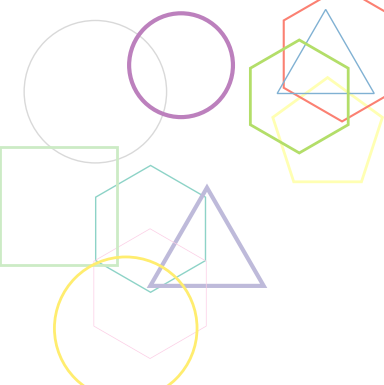[{"shape": "hexagon", "thickness": 1, "radius": 0.82, "center": [0.391, 0.406]}, {"shape": "pentagon", "thickness": 2, "radius": 0.75, "center": [0.851, 0.649]}, {"shape": "triangle", "thickness": 3, "radius": 0.85, "center": [0.538, 0.342]}, {"shape": "hexagon", "thickness": 1.5, "radius": 0.87, "center": [0.888, 0.859]}, {"shape": "triangle", "thickness": 1, "radius": 0.73, "center": [0.846, 0.83]}, {"shape": "hexagon", "thickness": 2, "radius": 0.73, "center": [0.777, 0.749]}, {"shape": "hexagon", "thickness": 0.5, "radius": 0.84, "center": [0.39, 0.237]}, {"shape": "circle", "thickness": 1, "radius": 0.92, "center": [0.248, 0.762]}, {"shape": "circle", "thickness": 3, "radius": 0.67, "center": [0.47, 0.831]}, {"shape": "square", "thickness": 2, "radius": 0.76, "center": [0.152, 0.464]}, {"shape": "circle", "thickness": 2, "radius": 0.93, "center": [0.327, 0.147]}]